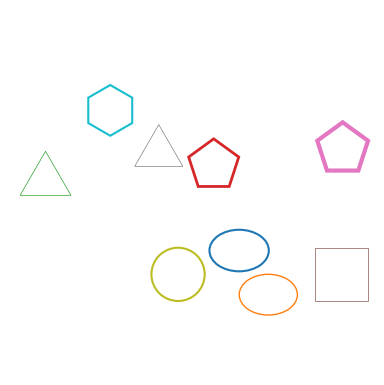[{"shape": "oval", "thickness": 1.5, "radius": 0.39, "center": [0.621, 0.349]}, {"shape": "oval", "thickness": 1, "radius": 0.38, "center": [0.697, 0.235]}, {"shape": "triangle", "thickness": 0.5, "radius": 0.38, "center": [0.118, 0.531]}, {"shape": "pentagon", "thickness": 2, "radius": 0.34, "center": [0.555, 0.571]}, {"shape": "square", "thickness": 0.5, "radius": 0.34, "center": [0.887, 0.286]}, {"shape": "pentagon", "thickness": 3, "radius": 0.35, "center": [0.89, 0.613]}, {"shape": "triangle", "thickness": 0.5, "radius": 0.36, "center": [0.412, 0.604]}, {"shape": "circle", "thickness": 1.5, "radius": 0.35, "center": [0.462, 0.287]}, {"shape": "hexagon", "thickness": 1.5, "radius": 0.33, "center": [0.286, 0.713]}]